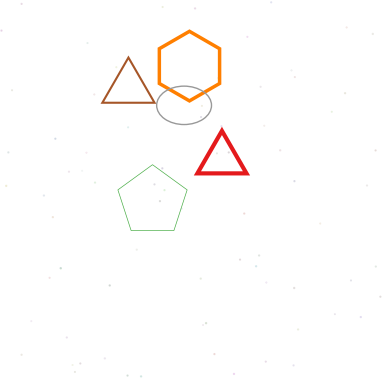[{"shape": "triangle", "thickness": 3, "radius": 0.37, "center": [0.576, 0.586]}, {"shape": "pentagon", "thickness": 0.5, "radius": 0.47, "center": [0.396, 0.478]}, {"shape": "hexagon", "thickness": 2.5, "radius": 0.45, "center": [0.492, 0.828]}, {"shape": "triangle", "thickness": 1.5, "radius": 0.39, "center": [0.334, 0.772]}, {"shape": "oval", "thickness": 1, "radius": 0.36, "center": [0.478, 0.726]}]